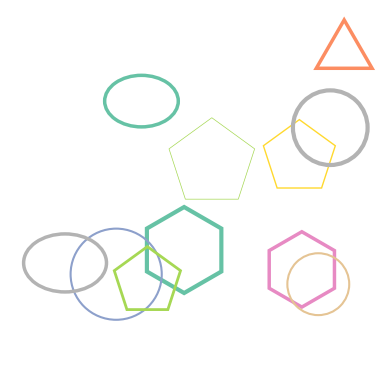[{"shape": "hexagon", "thickness": 3, "radius": 0.56, "center": [0.478, 0.351]}, {"shape": "oval", "thickness": 2.5, "radius": 0.48, "center": [0.367, 0.737]}, {"shape": "triangle", "thickness": 2.5, "radius": 0.42, "center": [0.894, 0.864]}, {"shape": "circle", "thickness": 1.5, "radius": 0.59, "center": [0.302, 0.288]}, {"shape": "hexagon", "thickness": 2.5, "radius": 0.49, "center": [0.784, 0.3]}, {"shape": "pentagon", "thickness": 2, "radius": 0.45, "center": [0.383, 0.269]}, {"shape": "pentagon", "thickness": 0.5, "radius": 0.58, "center": [0.55, 0.577]}, {"shape": "pentagon", "thickness": 1, "radius": 0.49, "center": [0.778, 0.591]}, {"shape": "circle", "thickness": 1.5, "radius": 0.4, "center": [0.827, 0.262]}, {"shape": "circle", "thickness": 3, "radius": 0.48, "center": [0.858, 0.668]}, {"shape": "oval", "thickness": 2.5, "radius": 0.54, "center": [0.169, 0.317]}]